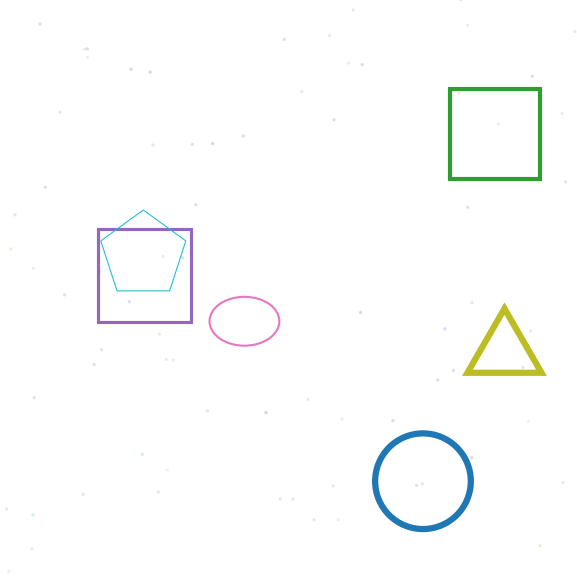[{"shape": "circle", "thickness": 3, "radius": 0.41, "center": [0.732, 0.166]}, {"shape": "square", "thickness": 2, "radius": 0.39, "center": [0.857, 0.767]}, {"shape": "square", "thickness": 1.5, "radius": 0.4, "center": [0.249, 0.523]}, {"shape": "oval", "thickness": 1, "radius": 0.3, "center": [0.423, 0.443]}, {"shape": "triangle", "thickness": 3, "radius": 0.37, "center": [0.874, 0.391]}, {"shape": "pentagon", "thickness": 0.5, "radius": 0.39, "center": [0.248, 0.558]}]